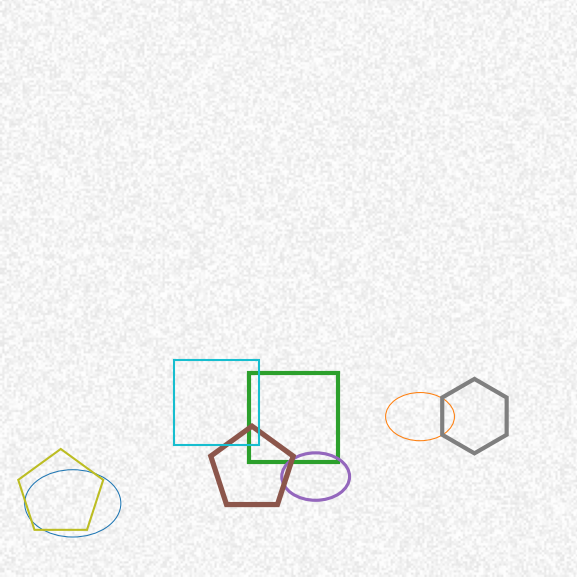[{"shape": "oval", "thickness": 0.5, "radius": 0.42, "center": [0.126, 0.128]}, {"shape": "oval", "thickness": 0.5, "radius": 0.3, "center": [0.727, 0.278]}, {"shape": "square", "thickness": 2, "radius": 0.38, "center": [0.508, 0.276]}, {"shape": "oval", "thickness": 1.5, "radius": 0.29, "center": [0.547, 0.174]}, {"shape": "pentagon", "thickness": 2.5, "radius": 0.38, "center": [0.436, 0.186]}, {"shape": "hexagon", "thickness": 2, "radius": 0.32, "center": [0.822, 0.279]}, {"shape": "pentagon", "thickness": 1, "radius": 0.39, "center": [0.105, 0.144]}, {"shape": "square", "thickness": 1, "radius": 0.37, "center": [0.375, 0.302]}]